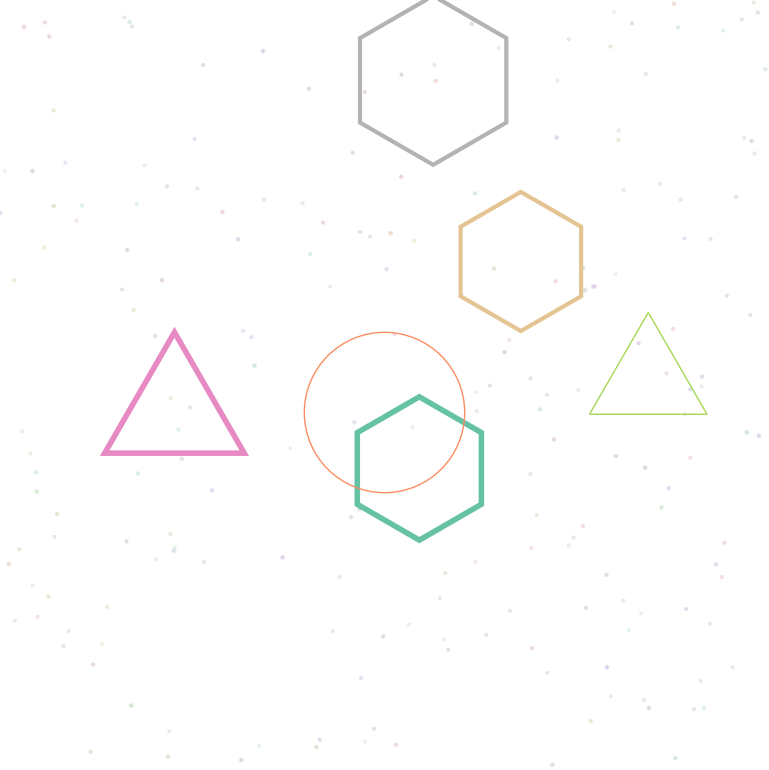[{"shape": "hexagon", "thickness": 2, "radius": 0.47, "center": [0.545, 0.392]}, {"shape": "circle", "thickness": 0.5, "radius": 0.52, "center": [0.499, 0.464]}, {"shape": "triangle", "thickness": 2, "radius": 0.52, "center": [0.227, 0.464]}, {"shape": "triangle", "thickness": 0.5, "radius": 0.44, "center": [0.842, 0.506]}, {"shape": "hexagon", "thickness": 1.5, "radius": 0.45, "center": [0.676, 0.66]}, {"shape": "hexagon", "thickness": 1.5, "radius": 0.55, "center": [0.563, 0.896]}]